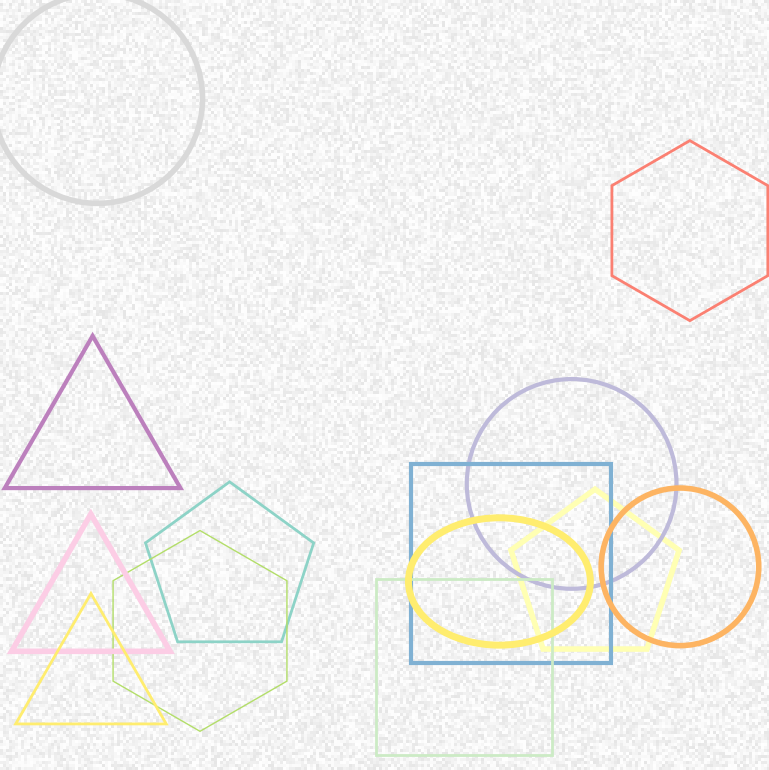[{"shape": "pentagon", "thickness": 1, "radius": 0.57, "center": [0.298, 0.259]}, {"shape": "pentagon", "thickness": 2, "radius": 0.57, "center": [0.773, 0.25]}, {"shape": "circle", "thickness": 1.5, "radius": 0.68, "center": [0.742, 0.372]}, {"shape": "hexagon", "thickness": 1, "radius": 0.58, "center": [0.896, 0.7]}, {"shape": "square", "thickness": 1.5, "radius": 0.65, "center": [0.664, 0.268]}, {"shape": "circle", "thickness": 2, "radius": 0.51, "center": [0.883, 0.264]}, {"shape": "hexagon", "thickness": 0.5, "radius": 0.65, "center": [0.26, 0.181]}, {"shape": "triangle", "thickness": 2, "radius": 0.59, "center": [0.118, 0.214]}, {"shape": "circle", "thickness": 2, "radius": 0.68, "center": [0.127, 0.872]}, {"shape": "triangle", "thickness": 1.5, "radius": 0.66, "center": [0.12, 0.432]}, {"shape": "square", "thickness": 1, "radius": 0.57, "center": [0.603, 0.134]}, {"shape": "oval", "thickness": 2.5, "radius": 0.59, "center": [0.649, 0.245]}, {"shape": "triangle", "thickness": 1, "radius": 0.56, "center": [0.118, 0.116]}]